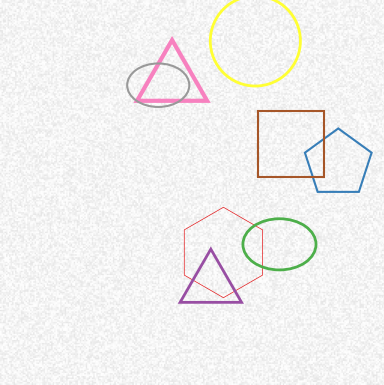[{"shape": "hexagon", "thickness": 0.5, "radius": 0.59, "center": [0.58, 0.344]}, {"shape": "pentagon", "thickness": 1.5, "radius": 0.46, "center": [0.879, 0.575]}, {"shape": "oval", "thickness": 2, "radius": 0.47, "center": [0.726, 0.365]}, {"shape": "triangle", "thickness": 2, "radius": 0.46, "center": [0.548, 0.261]}, {"shape": "circle", "thickness": 2, "radius": 0.59, "center": [0.663, 0.894]}, {"shape": "square", "thickness": 1.5, "radius": 0.43, "center": [0.756, 0.626]}, {"shape": "triangle", "thickness": 3, "radius": 0.53, "center": [0.447, 0.791]}, {"shape": "oval", "thickness": 1.5, "radius": 0.4, "center": [0.411, 0.779]}]